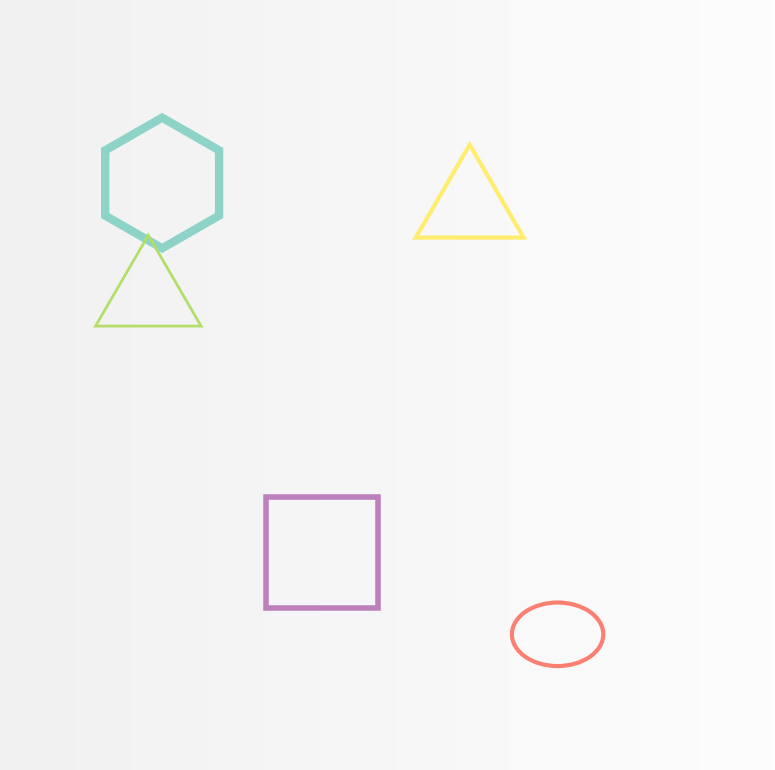[{"shape": "hexagon", "thickness": 3, "radius": 0.42, "center": [0.209, 0.762]}, {"shape": "oval", "thickness": 1.5, "radius": 0.29, "center": [0.719, 0.176]}, {"shape": "triangle", "thickness": 1, "radius": 0.39, "center": [0.191, 0.616]}, {"shape": "square", "thickness": 2, "radius": 0.36, "center": [0.416, 0.283]}, {"shape": "triangle", "thickness": 1.5, "radius": 0.4, "center": [0.606, 0.732]}]